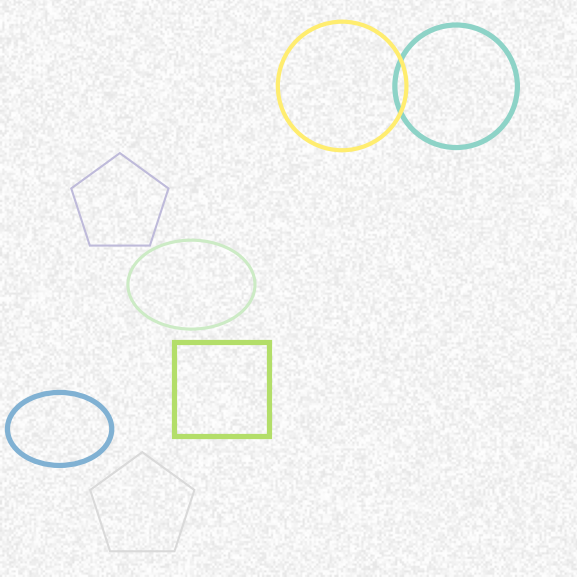[{"shape": "circle", "thickness": 2.5, "radius": 0.53, "center": [0.79, 0.85]}, {"shape": "pentagon", "thickness": 1, "radius": 0.44, "center": [0.208, 0.646]}, {"shape": "oval", "thickness": 2.5, "radius": 0.45, "center": [0.103, 0.256]}, {"shape": "square", "thickness": 2.5, "radius": 0.41, "center": [0.384, 0.326]}, {"shape": "pentagon", "thickness": 1, "radius": 0.47, "center": [0.246, 0.121]}, {"shape": "oval", "thickness": 1.5, "radius": 0.55, "center": [0.332, 0.506]}, {"shape": "circle", "thickness": 2, "radius": 0.56, "center": [0.592, 0.85]}]